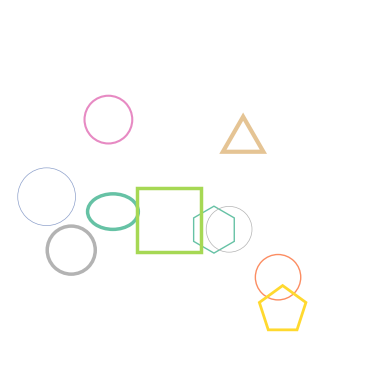[{"shape": "hexagon", "thickness": 1, "radius": 0.3, "center": [0.556, 0.404]}, {"shape": "oval", "thickness": 2.5, "radius": 0.33, "center": [0.293, 0.45]}, {"shape": "circle", "thickness": 1, "radius": 0.29, "center": [0.722, 0.28]}, {"shape": "circle", "thickness": 0.5, "radius": 0.38, "center": [0.121, 0.489]}, {"shape": "circle", "thickness": 1.5, "radius": 0.31, "center": [0.282, 0.689]}, {"shape": "square", "thickness": 2.5, "radius": 0.42, "center": [0.439, 0.429]}, {"shape": "pentagon", "thickness": 2, "radius": 0.32, "center": [0.734, 0.195]}, {"shape": "triangle", "thickness": 3, "radius": 0.3, "center": [0.632, 0.636]}, {"shape": "circle", "thickness": 2.5, "radius": 0.31, "center": [0.185, 0.35]}, {"shape": "circle", "thickness": 0.5, "radius": 0.3, "center": [0.595, 0.404]}]